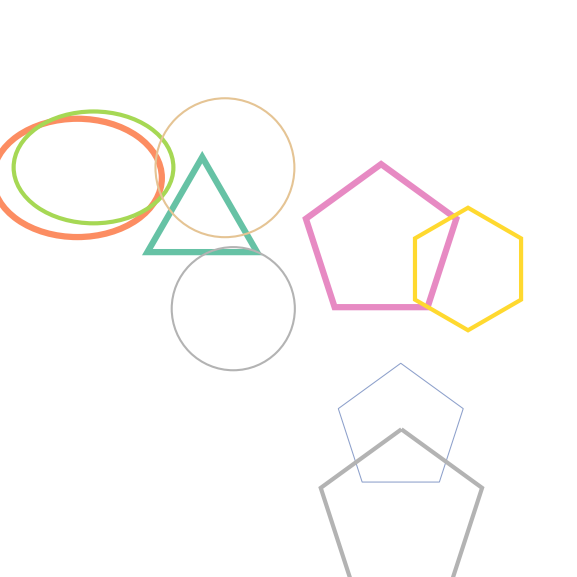[{"shape": "triangle", "thickness": 3, "radius": 0.55, "center": [0.35, 0.617]}, {"shape": "oval", "thickness": 3, "radius": 0.73, "center": [0.134, 0.691]}, {"shape": "pentagon", "thickness": 0.5, "radius": 0.57, "center": [0.694, 0.256]}, {"shape": "pentagon", "thickness": 3, "radius": 0.68, "center": [0.66, 0.578]}, {"shape": "oval", "thickness": 2, "radius": 0.69, "center": [0.162, 0.709]}, {"shape": "hexagon", "thickness": 2, "radius": 0.53, "center": [0.81, 0.533]}, {"shape": "circle", "thickness": 1, "radius": 0.6, "center": [0.39, 0.709]}, {"shape": "pentagon", "thickness": 2, "radius": 0.73, "center": [0.695, 0.109]}, {"shape": "circle", "thickness": 1, "radius": 0.53, "center": [0.404, 0.465]}]